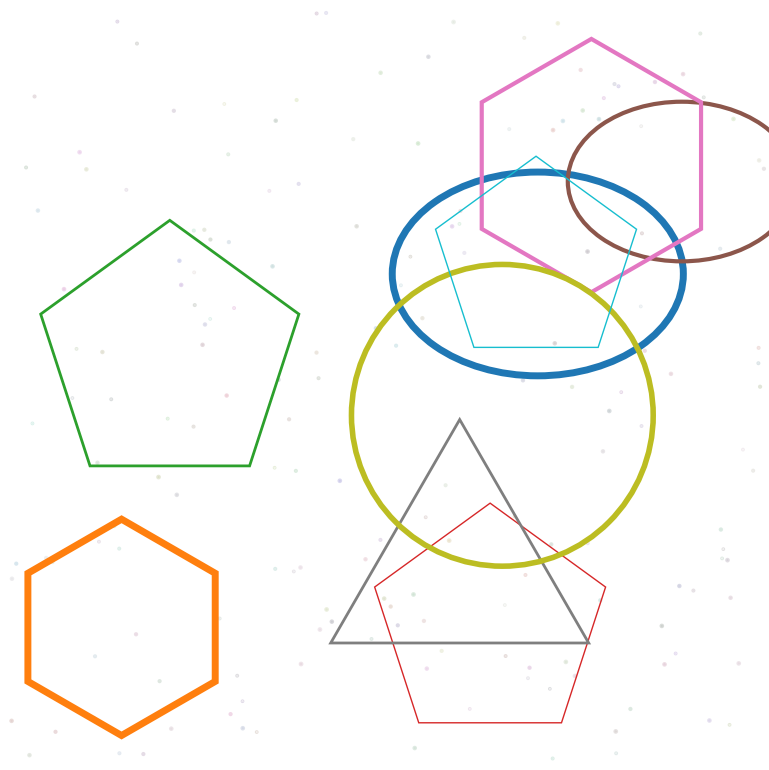[{"shape": "oval", "thickness": 2.5, "radius": 0.95, "center": [0.698, 0.644]}, {"shape": "hexagon", "thickness": 2.5, "radius": 0.7, "center": [0.158, 0.185]}, {"shape": "pentagon", "thickness": 1, "radius": 0.88, "center": [0.221, 0.538]}, {"shape": "pentagon", "thickness": 0.5, "radius": 0.79, "center": [0.637, 0.189]}, {"shape": "oval", "thickness": 1.5, "radius": 0.74, "center": [0.885, 0.764]}, {"shape": "hexagon", "thickness": 1.5, "radius": 0.82, "center": [0.768, 0.785]}, {"shape": "triangle", "thickness": 1, "radius": 0.97, "center": [0.597, 0.262]}, {"shape": "circle", "thickness": 2, "radius": 0.98, "center": [0.652, 0.461]}, {"shape": "pentagon", "thickness": 0.5, "radius": 0.69, "center": [0.696, 0.66]}]